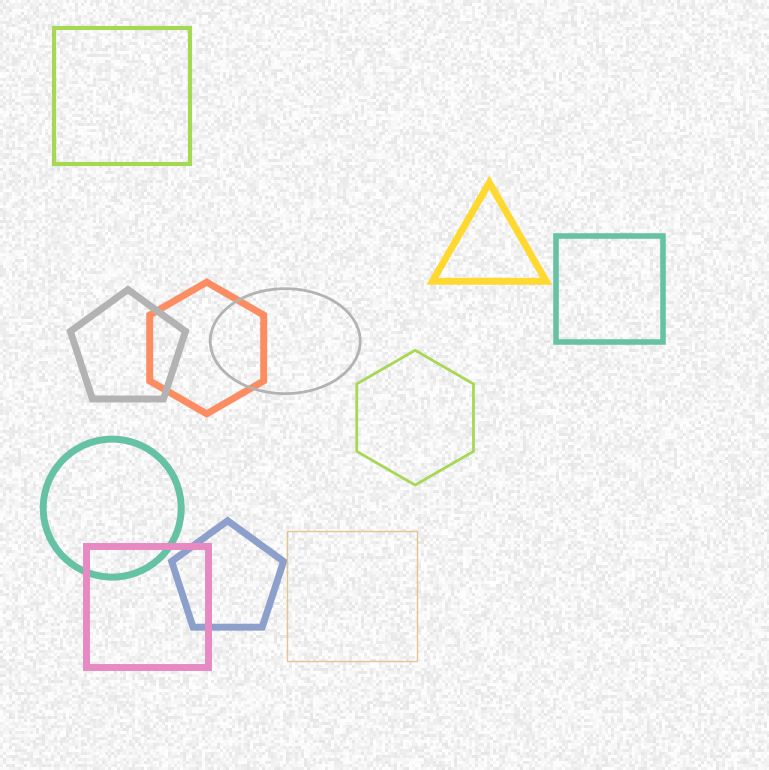[{"shape": "square", "thickness": 2, "radius": 0.35, "center": [0.791, 0.625]}, {"shape": "circle", "thickness": 2.5, "radius": 0.45, "center": [0.146, 0.34]}, {"shape": "hexagon", "thickness": 2.5, "radius": 0.43, "center": [0.268, 0.548]}, {"shape": "pentagon", "thickness": 2.5, "radius": 0.38, "center": [0.296, 0.247]}, {"shape": "square", "thickness": 2.5, "radius": 0.39, "center": [0.191, 0.212]}, {"shape": "hexagon", "thickness": 1, "radius": 0.44, "center": [0.539, 0.458]}, {"shape": "square", "thickness": 1.5, "radius": 0.44, "center": [0.158, 0.876]}, {"shape": "triangle", "thickness": 2.5, "radius": 0.43, "center": [0.635, 0.677]}, {"shape": "square", "thickness": 0.5, "radius": 0.42, "center": [0.457, 0.226]}, {"shape": "oval", "thickness": 1, "radius": 0.49, "center": [0.37, 0.557]}, {"shape": "pentagon", "thickness": 2.5, "radius": 0.39, "center": [0.166, 0.545]}]